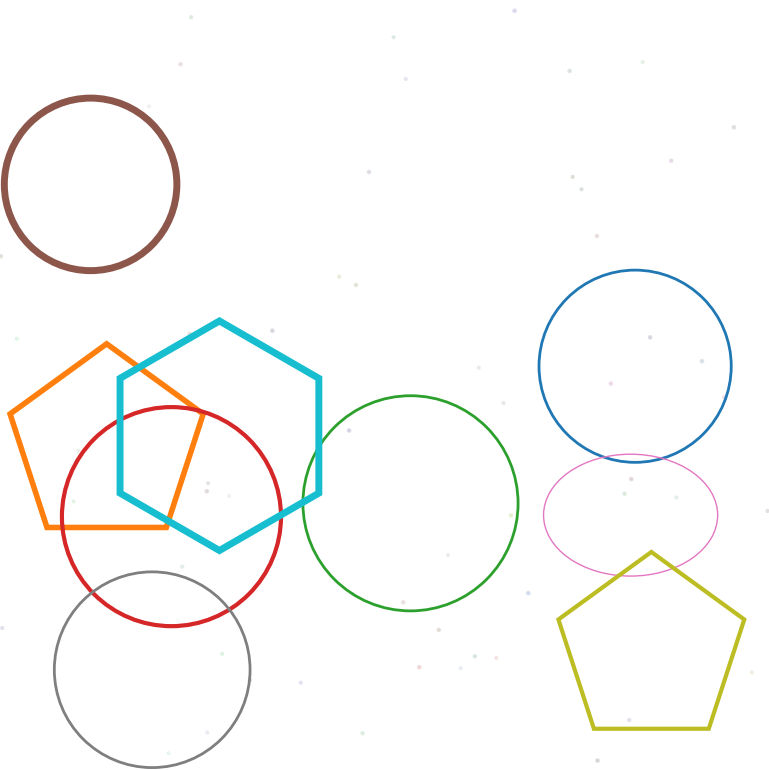[{"shape": "circle", "thickness": 1, "radius": 0.62, "center": [0.825, 0.524]}, {"shape": "pentagon", "thickness": 2, "radius": 0.66, "center": [0.139, 0.422]}, {"shape": "circle", "thickness": 1, "radius": 0.7, "center": [0.533, 0.346]}, {"shape": "circle", "thickness": 1.5, "radius": 0.71, "center": [0.223, 0.329]}, {"shape": "circle", "thickness": 2.5, "radius": 0.56, "center": [0.118, 0.761]}, {"shape": "oval", "thickness": 0.5, "radius": 0.57, "center": [0.819, 0.331]}, {"shape": "circle", "thickness": 1, "radius": 0.64, "center": [0.198, 0.13]}, {"shape": "pentagon", "thickness": 1.5, "radius": 0.63, "center": [0.846, 0.156]}, {"shape": "hexagon", "thickness": 2.5, "radius": 0.75, "center": [0.285, 0.434]}]